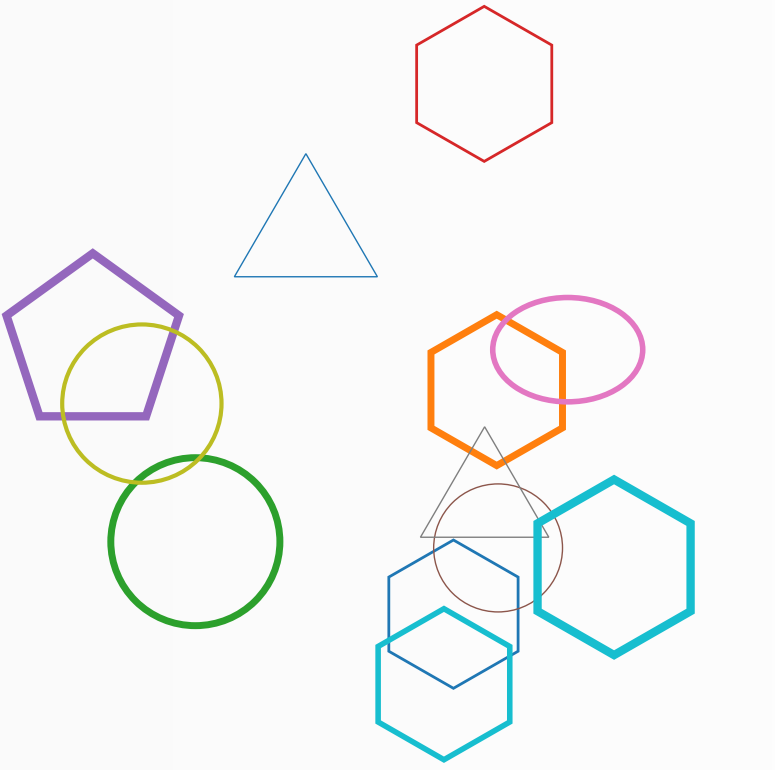[{"shape": "triangle", "thickness": 0.5, "radius": 0.53, "center": [0.395, 0.694]}, {"shape": "hexagon", "thickness": 1, "radius": 0.48, "center": [0.585, 0.202]}, {"shape": "hexagon", "thickness": 2.5, "radius": 0.49, "center": [0.641, 0.493]}, {"shape": "circle", "thickness": 2.5, "radius": 0.55, "center": [0.252, 0.297]}, {"shape": "hexagon", "thickness": 1, "radius": 0.5, "center": [0.625, 0.891]}, {"shape": "pentagon", "thickness": 3, "radius": 0.58, "center": [0.12, 0.554]}, {"shape": "circle", "thickness": 0.5, "radius": 0.42, "center": [0.643, 0.288]}, {"shape": "oval", "thickness": 2, "radius": 0.48, "center": [0.733, 0.546]}, {"shape": "triangle", "thickness": 0.5, "radius": 0.48, "center": [0.625, 0.35]}, {"shape": "circle", "thickness": 1.5, "radius": 0.51, "center": [0.183, 0.476]}, {"shape": "hexagon", "thickness": 2, "radius": 0.49, "center": [0.573, 0.111]}, {"shape": "hexagon", "thickness": 3, "radius": 0.57, "center": [0.792, 0.263]}]